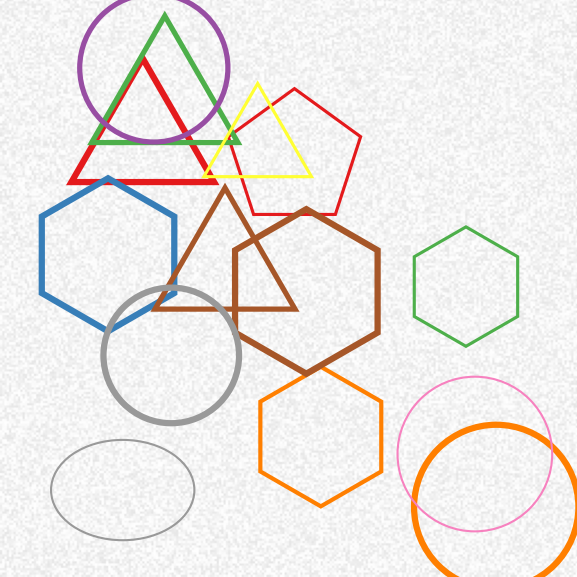[{"shape": "triangle", "thickness": 3, "radius": 0.71, "center": [0.247, 0.755]}, {"shape": "pentagon", "thickness": 1.5, "radius": 0.6, "center": [0.51, 0.725]}, {"shape": "hexagon", "thickness": 3, "radius": 0.66, "center": [0.187, 0.558]}, {"shape": "hexagon", "thickness": 1.5, "radius": 0.52, "center": [0.807, 0.503]}, {"shape": "triangle", "thickness": 2.5, "radius": 0.73, "center": [0.285, 0.825]}, {"shape": "circle", "thickness": 2.5, "radius": 0.64, "center": [0.266, 0.881]}, {"shape": "hexagon", "thickness": 2, "radius": 0.6, "center": [0.556, 0.243]}, {"shape": "circle", "thickness": 3, "radius": 0.71, "center": [0.859, 0.121]}, {"shape": "triangle", "thickness": 1.5, "radius": 0.54, "center": [0.446, 0.747]}, {"shape": "hexagon", "thickness": 3, "radius": 0.71, "center": [0.53, 0.495]}, {"shape": "triangle", "thickness": 2.5, "radius": 0.7, "center": [0.39, 0.534]}, {"shape": "circle", "thickness": 1, "radius": 0.67, "center": [0.822, 0.213]}, {"shape": "circle", "thickness": 3, "radius": 0.59, "center": [0.297, 0.384]}, {"shape": "oval", "thickness": 1, "radius": 0.62, "center": [0.212, 0.151]}]